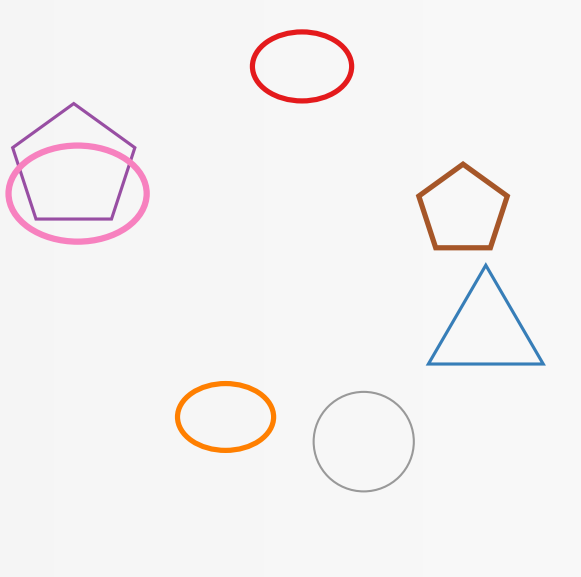[{"shape": "oval", "thickness": 2.5, "radius": 0.43, "center": [0.52, 0.884]}, {"shape": "triangle", "thickness": 1.5, "radius": 0.57, "center": [0.836, 0.426]}, {"shape": "pentagon", "thickness": 1.5, "radius": 0.55, "center": [0.127, 0.709]}, {"shape": "oval", "thickness": 2.5, "radius": 0.41, "center": [0.388, 0.277]}, {"shape": "pentagon", "thickness": 2.5, "radius": 0.4, "center": [0.797, 0.635]}, {"shape": "oval", "thickness": 3, "radius": 0.59, "center": [0.134, 0.664]}, {"shape": "circle", "thickness": 1, "radius": 0.43, "center": [0.626, 0.234]}]